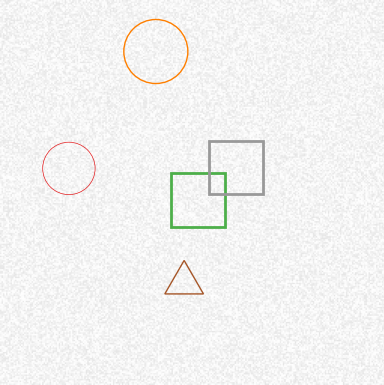[{"shape": "circle", "thickness": 0.5, "radius": 0.34, "center": [0.179, 0.563]}, {"shape": "square", "thickness": 2, "radius": 0.35, "center": [0.514, 0.481]}, {"shape": "circle", "thickness": 1, "radius": 0.42, "center": [0.405, 0.866]}, {"shape": "triangle", "thickness": 1, "radius": 0.29, "center": [0.478, 0.266]}, {"shape": "square", "thickness": 2, "radius": 0.35, "center": [0.613, 0.566]}]